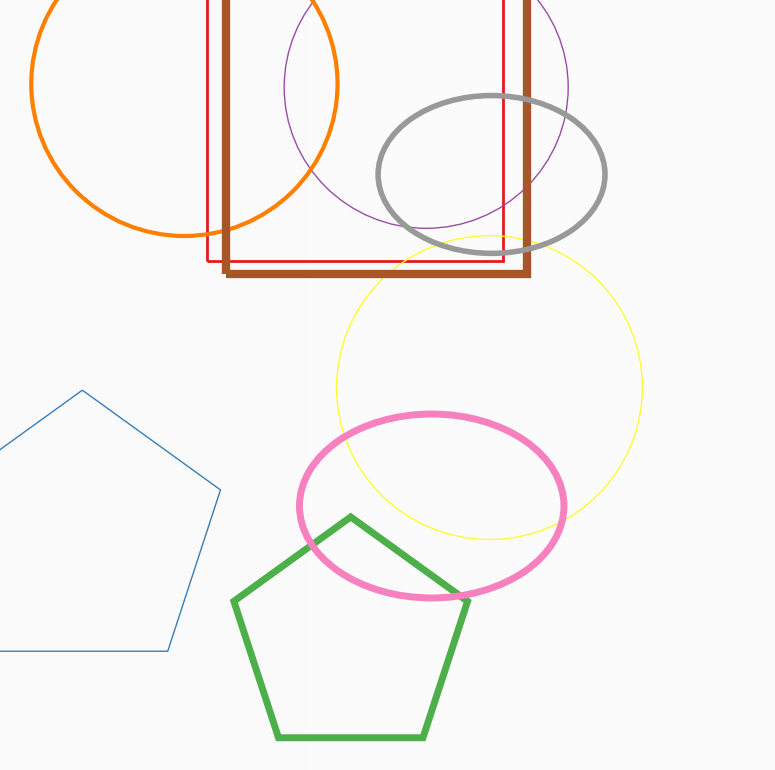[{"shape": "square", "thickness": 1, "radius": 0.96, "center": [0.458, 0.852]}, {"shape": "pentagon", "thickness": 0.5, "radius": 0.94, "center": [0.106, 0.306]}, {"shape": "pentagon", "thickness": 2.5, "radius": 0.79, "center": [0.453, 0.17]}, {"shape": "circle", "thickness": 0.5, "radius": 0.92, "center": [0.55, 0.887]}, {"shape": "circle", "thickness": 1.5, "radius": 0.99, "center": [0.238, 0.891]}, {"shape": "circle", "thickness": 0.5, "radius": 0.99, "center": [0.632, 0.497]}, {"shape": "square", "thickness": 3, "radius": 0.97, "center": [0.486, 0.838]}, {"shape": "oval", "thickness": 2.5, "radius": 0.85, "center": [0.557, 0.343]}, {"shape": "oval", "thickness": 2, "radius": 0.73, "center": [0.634, 0.773]}]